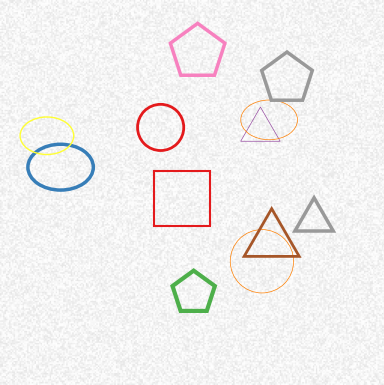[{"shape": "square", "thickness": 1.5, "radius": 0.36, "center": [0.472, 0.485]}, {"shape": "circle", "thickness": 2, "radius": 0.3, "center": [0.417, 0.669]}, {"shape": "oval", "thickness": 2.5, "radius": 0.42, "center": [0.157, 0.566]}, {"shape": "pentagon", "thickness": 3, "radius": 0.29, "center": [0.503, 0.239]}, {"shape": "triangle", "thickness": 0.5, "radius": 0.3, "center": [0.676, 0.663]}, {"shape": "oval", "thickness": 0.5, "radius": 0.37, "center": [0.699, 0.689]}, {"shape": "circle", "thickness": 0.5, "radius": 0.41, "center": [0.68, 0.321]}, {"shape": "oval", "thickness": 1, "radius": 0.35, "center": [0.122, 0.647]}, {"shape": "triangle", "thickness": 2, "radius": 0.41, "center": [0.706, 0.375]}, {"shape": "pentagon", "thickness": 2.5, "radius": 0.37, "center": [0.513, 0.865]}, {"shape": "triangle", "thickness": 2.5, "radius": 0.29, "center": [0.816, 0.429]}, {"shape": "pentagon", "thickness": 2.5, "radius": 0.35, "center": [0.745, 0.796]}]